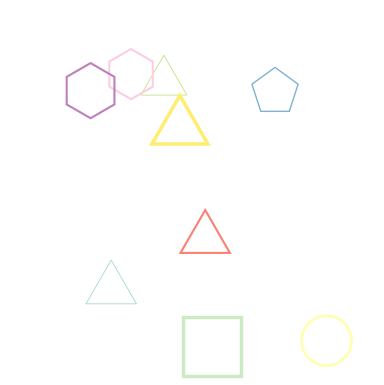[{"shape": "triangle", "thickness": 0.5, "radius": 0.38, "center": [0.289, 0.249]}, {"shape": "circle", "thickness": 2, "radius": 0.32, "center": [0.848, 0.115]}, {"shape": "triangle", "thickness": 1.5, "radius": 0.37, "center": [0.533, 0.38]}, {"shape": "pentagon", "thickness": 1, "radius": 0.32, "center": [0.714, 0.762]}, {"shape": "triangle", "thickness": 0.5, "radius": 0.34, "center": [0.426, 0.788]}, {"shape": "hexagon", "thickness": 1.5, "radius": 0.33, "center": [0.34, 0.807]}, {"shape": "hexagon", "thickness": 1.5, "radius": 0.36, "center": [0.235, 0.765]}, {"shape": "square", "thickness": 2.5, "radius": 0.38, "center": [0.551, 0.1]}, {"shape": "triangle", "thickness": 2.5, "radius": 0.42, "center": [0.467, 0.668]}]